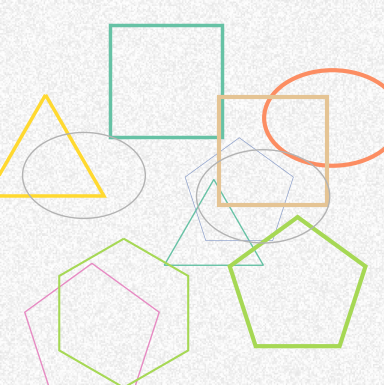[{"shape": "square", "thickness": 2.5, "radius": 0.72, "center": [0.431, 0.789]}, {"shape": "triangle", "thickness": 1, "radius": 0.74, "center": [0.555, 0.385]}, {"shape": "oval", "thickness": 3, "radius": 0.89, "center": [0.863, 0.694]}, {"shape": "pentagon", "thickness": 0.5, "radius": 0.74, "center": [0.621, 0.494]}, {"shape": "pentagon", "thickness": 1, "radius": 0.92, "center": [0.239, 0.132]}, {"shape": "pentagon", "thickness": 3, "radius": 0.93, "center": [0.773, 0.251]}, {"shape": "hexagon", "thickness": 1.5, "radius": 0.97, "center": [0.321, 0.187]}, {"shape": "triangle", "thickness": 2.5, "radius": 0.88, "center": [0.118, 0.579]}, {"shape": "square", "thickness": 3, "radius": 0.7, "center": [0.709, 0.608]}, {"shape": "oval", "thickness": 1, "radius": 0.8, "center": [0.218, 0.544]}, {"shape": "oval", "thickness": 1, "radius": 0.87, "center": [0.683, 0.49]}]